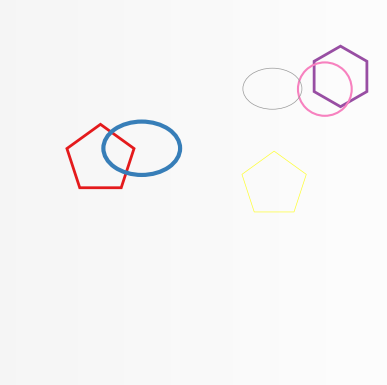[{"shape": "pentagon", "thickness": 2, "radius": 0.46, "center": [0.259, 0.586]}, {"shape": "oval", "thickness": 3, "radius": 0.5, "center": [0.366, 0.615]}, {"shape": "hexagon", "thickness": 2, "radius": 0.39, "center": [0.879, 0.801]}, {"shape": "pentagon", "thickness": 0.5, "radius": 0.44, "center": [0.707, 0.52]}, {"shape": "circle", "thickness": 1.5, "radius": 0.35, "center": [0.838, 0.769]}, {"shape": "oval", "thickness": 0.5, "radius": 0.38, "center": [0.703, 0.77]}]